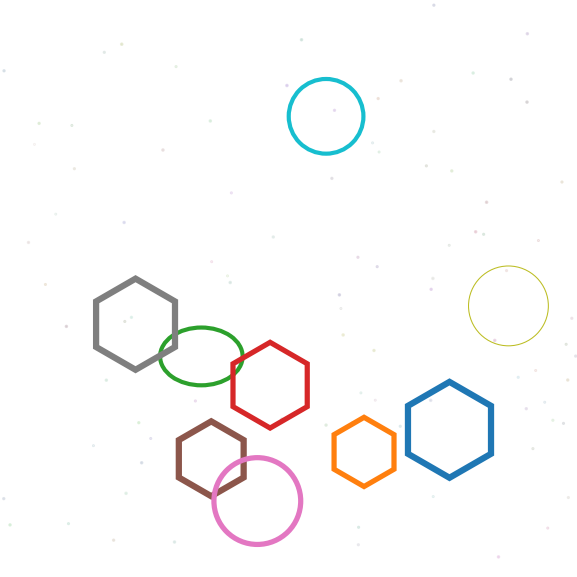[{"shape": "hexagon", "thickness": 3, "radius": 0.42, "center": [0.778, 0.255]}, {"shape": "hexagon", "thickness": 2.5, "radius": 0.3, "center": [0.63, 0.217]}, {"shape": "oval", "thickness": 2, "radius": 0.36, "center": [0.349, 0.382]}, {"shape": "hexagon", "thickness": 2.5, "radius": 0.37, "center": [0.468, 0.332]}, {"shape": "hexagon", "thickness": 3, "radius": 0.32, "center": [0.366, 0.205]}, {"shape": "circle", "thickness": 2.5, "radius": 0.38, "center": [0.446, 0.132]}, {"shape": "hexagon", "thickness": 3, "radius": 0.39, "center": [0.235, 0.438]}, {"shape": "circle", "thickness": 0.5, "radius": 0.35, "center": [0.88, 0.469]}, {"shape": "circle", "thickness": 2, "radius": 0.32, "center": [0.565, 0.798]}]